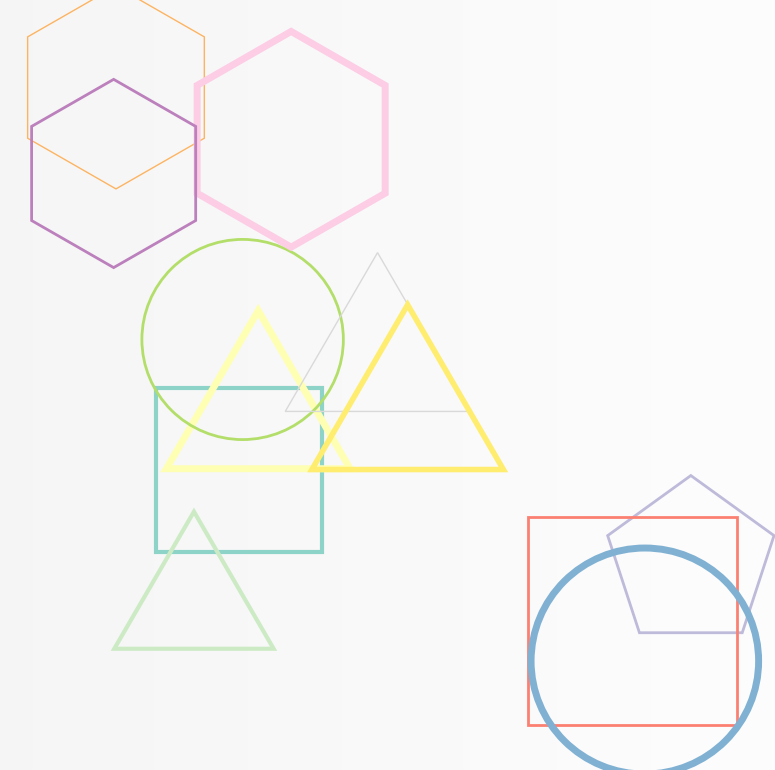[{"shape": "square", "thickness": 1.5, "radius": 0.53, "center": [0.309, 0.389]}, {"shape": "triangle", "thickness": 2.5, "radius": 0.68, "center": [0.333, 0.46]}, {"shape": "pentagon", "thickness": 1, "radius": 0.56, "center": [0.891, 0.27]}, {"shape": "square", "thickness": 1, "radius": 0.68, "center": [0.816, 0.194]}, {"shape": "circle", "thickness": 2.5, "radius": 0.73, "center": [0.832, 0.141]}, {"shape": "hexagon", "thickness": 0.5, "radius": 0.66, "center": [0.15, 0.886]}, {"shape": "circle", "thickness": 1, "radius": 0.65, "center": [0.313, 0.559]}, {"shape": "hexagon", "thickness": 2.5, "radius": 0.7, "center": [0.376, 0.819]}, {"shape": "triangle", "thickness": 0.5, "radius": 0.69, "center": [0.487, 0.534]}, {"shape": "hexagon", "thickness": 1, "radius": 0.61, "center": [0.147, 0.775]}, {"shape": "triangle", "thickness": 1.5, "radius": 0.59, "center": [0.25, 0.217]}, {"shape": "triangle", "thickness": 2, "radius": 0.71, "center": [0.526, 0.462]}]